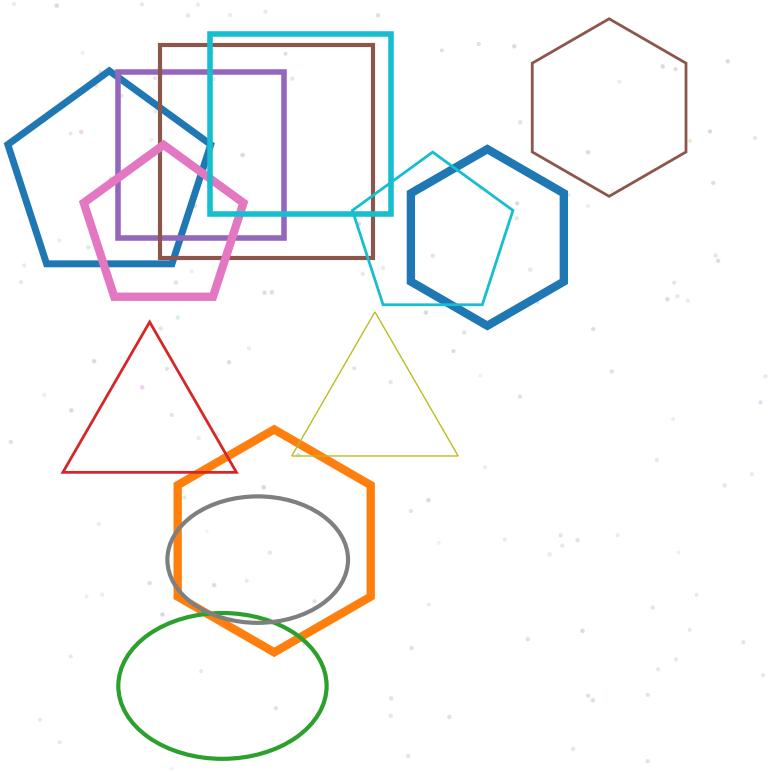[{"shape": "pentagon", "thickness": 2.5, "radius": 0.69, "center": [0.142, 0.769]}, {"shape": "hexagon", "thickness": 3, "radius": 0.57, "center": [0.633, 0.692]}, {"shape": "hexagon", "thickness": 3, "radius": 0.72, "center": [0.356, 0.298]}, {"shape": "oval", "thickness": 1.5, "radius": 0.68, "center": [0.289, 0.109]}, {"shape": "triangle", "thickness": 1, "radius": 0.65, "center": [0.194, 0.452]}, {"shape": "square", "thickness": 2, "radius": 0.54, "center": [0.261, 0.799]}, {"shape": "hexagon", "thickness": 1, "radius": 0.58, "center": [0.791, 0.86]}, {"shape": "square", "thickness": 1.5, "radius": 0.69, "center": [0.346, 0.803]}, {"shape": "pentagon", "thickness": 3, "radius": 0.55, "center": [0.212, 0.703]}, {"shape": "oval", "thickness": 1.5, "radius": 0.59, "center": [0.335, 0.273]}, {"shape": "triangle", "thickness": 0.5, "radius": 0.62, "center": [0.487, 0.47]}, {"shape": "square", "thickness": 2, "radius": 0.59, "center": [0.39, 0.839]}, {"shape": "pentagon", "thickness": 1, "radius": 0.55, "center": [0.562, 0.693]}]